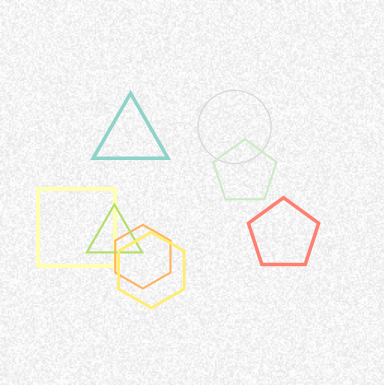[{"shape": "triangle", "thickness": 2.5, "radius": 0.56, "center": [0.339, 0.645]}, {"shape": "square", "thickness": 3, "radius": 0.5, "center": [0.199, 0.409]}, {"shape": "pentagon", "thickness": 2.5, "radius": 0.48, "center": [0.736, 0.391]}, {"shape": "hexagon", "thickness": 1.5, "radius": 0.41, "center": [0.371, 0.333]}, {"shape": "triangle", "thickness": 1.5, "radius": 0.41, "center": [0.297, 0.386]}, {"shape": "circle", "thickness": 1, "radius": 0.48, "center": [0.609, 0.67]}, {"shape": "pentagon", "thickness": 1.5, "radius": 0.43, "center": [0.636, 0.552]}, {"shape": "hexagon", "thickness": 2, "radius": 0.49, "center": [0.393, 0.299]}]